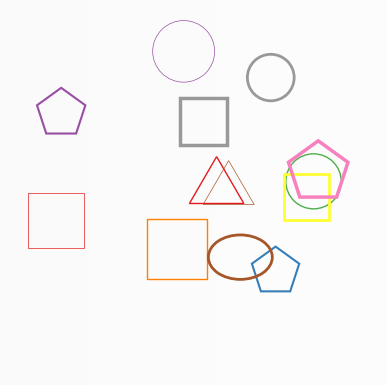[{"shape": "square", "thickness": 0.5, "radius": 0.36, "center": [0.144, 0.427]}, {"shape": "triangle", "thickness": 1, "radius": 0.41, "center": [0.559, 0.512]}, {"shape": "pentagon", "thickness": 1.5, "radius": 0.32, "center": [0.711, 0.295]}, {"shape": "circle", "thickness": 1, "radius": 0.36, "center": [0.809, 0.529]}, {"shape": "circle", "thickness": 0.5, "radius": 0.4, "center": [0.474, 0.867]}, {"shape": "pentagon", "thickness": 1.5, "radius": 0.33, "center": [0.158, 0.706]}, {"shape": "square", "thickness": 1, "radius": 0.39, "center": [0.457, 0.353]}, {"shape": "square", "thickness": 2, "radius": 0.3, "center": [0.791, 0.489]}, {"shape": "oval", "thickness": 2, "radius": 0.41, "center": [0.62, 0.332]}, {"shape": "triangle", "thickness": 0.5, "radius": 0.38, "center": [0.59, 0.507]}, {"shape": "pentagon", "thickness": 2.5, "radius": 0.4, "center": [0.821, 0.553]}, {"shape": "circle", "thickness": 2, "radius": 0.3, "center": [0.699, 0.799]}, {"shape": "square", "thickness": 2.5, "radius": 0.31, "center": [0.525, 0.684]}]